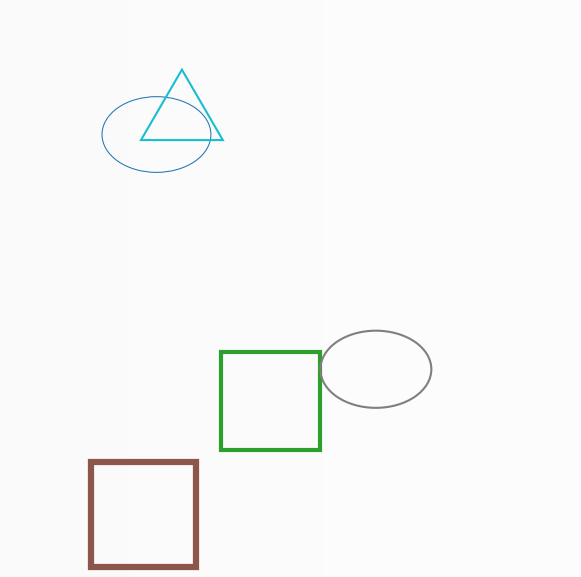[{"shape": "oval", "thickness": 0.5, "radius": 0.47, "center": [0.269, 0.766]}, {"shape": "square", "thickness": 2, "radius": 0.43, "center": [0.465, 0.304]}, {"shape": "square", "thickness": 3, "radius": 0.45, "center": [0.247, 0.108]}, {"shape": "oval", "thickness": 1, "radius": 0.48, "center": [0.647, 0.36]}, {"shape": "triangle", "thickness": 1, "radius": 0.41, "center": [0.313, 0.797]}]